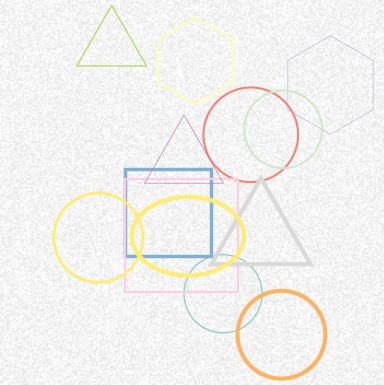[{"shape": "circle", "thickness": 1, "radius": 0.51, "center": [0.579, 0.237]}, {"shape": "hexagon", "thickness": 1.5, "radius": 0.56, "center": [0.507, 0.842]}, {"shape": "hexagon", "thickness": 0.5, "radius": 0.64, "center": [0.859, 0.779]}, {"shape": "circle", "thickness": 1.5, "radius": 0.61, "center": [0.651, 0.65]}, {"shape": "square", "thickness": 2.5, "radius": 0.56, "center": [0.436, 0.448]}, {"shape": "circle", "thickness": 3, "radius": 0.57, "center": [0.731, 0.131]}, {"shape": "triangle", "thickness": 1, "radius": 0.52, "center": [0.29, 0.881]}, {"shape": "square", "thickness": 1.5, "radius": 0.74, "center": [0.472, 0.388]}, {"shape": "triangle", "thickness": 3, "radius": 0.74, "center": [0.678, 0.388]}, {"shape": "triangle", "thickness": 0.5, "radius": 0.59, "center": [0.478, 0.583]}, {"shape": "circle", "thickness": 1.5, "radius": 0.51, "center": [0.735, 0.664]}, {"shape": "circle", "thickness": 2, "radius": 0.58, "center": [0.256, 0.383]}, {"shape": "oval", "thickness": 3, "radius": 0.73, "center": [0.488, 0.387]}]